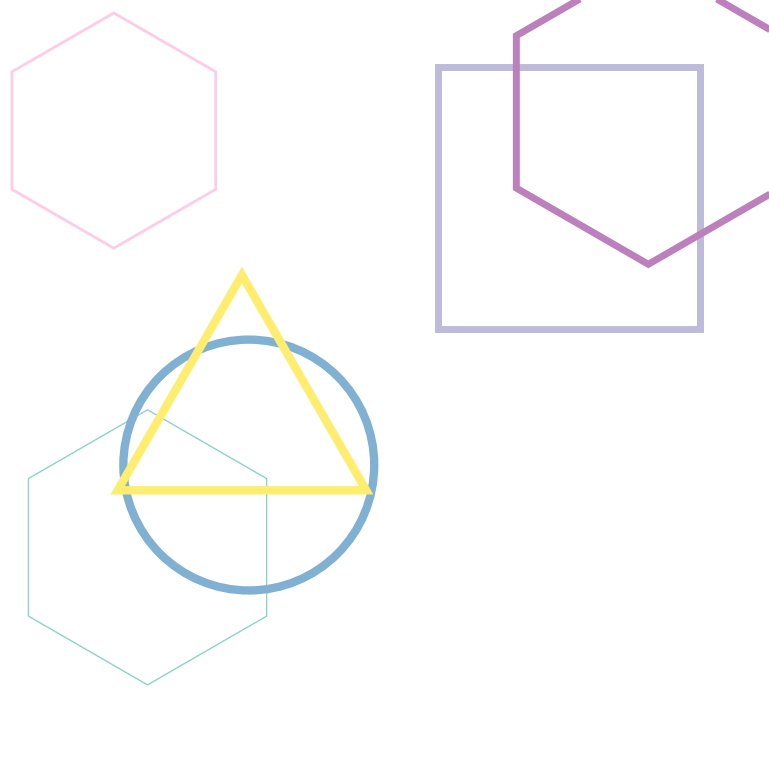[{"shape": "hexagon", "thickness": 0.5, "radius": 0.89, "center": [0.192, 0.289]}, {"shape": "square", "thickness": 2.5, "radius": 0.85, "center": [0.739, 0.742]}, {"shape": "circle", "thickness": 3, "radius": 0.81, "center": [0.323, 0.396]}, {"shape": "hexagon", "thickness": 1, "radius": 0.76, "center": [0.148, 0.83]}, {"shape": "hexagon", "thickness": 2.5, "radius": 0.99, "center": [0.842, 0.855]}, {"shape": "triangle", "thickness": 3, "radius": 0.93, "center": [0.314, 0.456]}]